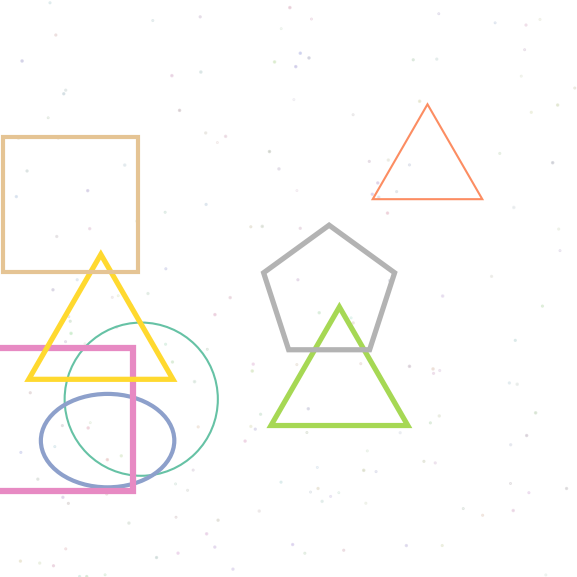[{"shape": "circle", "thickness": 1, "radius": 0.66, "center": [0.245, 0.308]}, {"shape": "triangle", "thickness": 1, "radius": 0.55, "center": [0.74, 0.709]}, {"shape": "oval", "thickness": 2, "radius": 0.58, "center": [0.186, 0.236]}, {"shape": "square", "thickness": 3, "radius": 0.62, "center": [0.106, 0.272]}, {"shape": "triangle", "thickness": 2.5, "radius": 0.68, "center": [0.588, 0.331]}, {"shape": "triangle", "thickness": 2.5, "radius": 0.72, "center": [0.175, 0.414]}, {"shape": "square", "thickness": 2, "radius": 0.58, "center": [0.122, 0.646]}, {"shape": "pentagon", "thickness": 2.5, "radius": 0.6, "center": [0.57, 0.49]}]